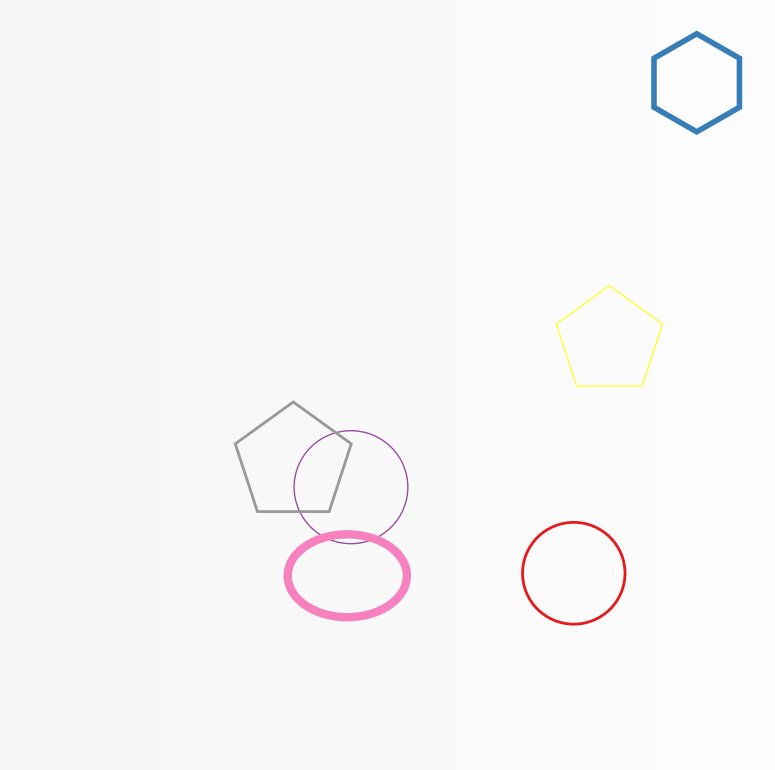[{"shape": "circle", "thickness": 1, "radius": 0.33, "center": [0.74, 0.256]}, {"shape": "hexagon", "thickness": 2, "radius": 0.32, "center": [0.899, 0.892]}, {"shape": "circle", "thickness": 0.5, "radius": 0.37, "center": [0.453, 0.367]}, {"shape": "pentagon", "thickness": 0.5, "radius": 0.36, "center": [0.786, 0.557]}, {"shape": "oval", "thickness": 3, "radius": 0.38, "center": [0.448, 0.252]}, {"shape": "pentagon", "thickness": 1, "radius": 0.39, "center": [0.378, 0.399]}]